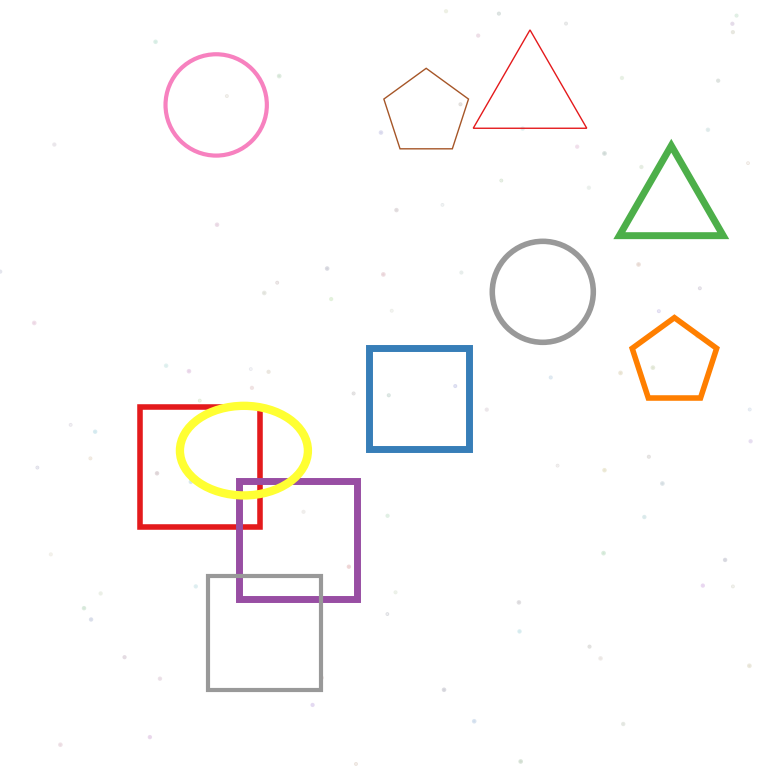[{"shape": "square", "thickness": 2, "radius": 0.39, "center": [0.26, 0.393]}, {"shape": "triangle", "thickness": 0.5, "radius": 0.43, "center": [0.688, 0.876]}, {"shape": "square", "thickness": 2.5, "radius": 0.33, "center": [0.544, 0.482]}, {"shape": "triangle", "thickness": 2.5, "radius": 0.39, "center": [0.872, 0.733]}, {"shape": "square", "thickness": 2.5, "radius": 0.38, "center": [0.387, 0.299]}, {"shape": "pentagon", "thickness": 2, "radius": 0.29, "center": [0.876, 0.53]}, {"shape": "oval", "thickness": 3, "radius": 0.42, "center": [0.317, 0.415]}, {"shape": "pentagon", "thickness": 0.5, "radius": 0.29, "center": [0.553, 0.853]}, {"shape": "circle", "thickness": 1.5, "radius": 0.33, "center": [0.281, 0.864]}, {"shape": "square", "thickness": 1.5, "radius": 0.37, "center": [0.343, 0.178]}, {"shape": "circle", "thickness": 2, "radius": 0.33, "center": [0.705, 0.621]}]